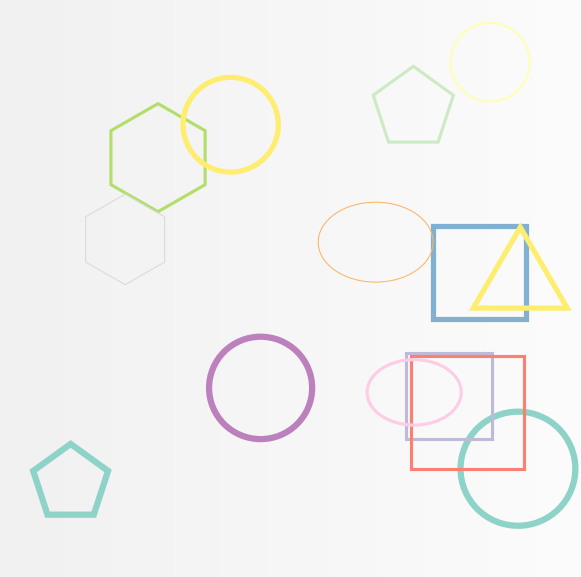[{"shape": "circle", "thickness": 3, "radius": 0.49, "center": [0.891, 0.188]}, {"shape": "pentagon", "thickness": 3, "radius": 0.34, "center": [0.122, 0.163]}, {"shape": "circle", "thickness": 1, "radius": 0.34, "center": [0.843, 0.891]}, {"shape": "square", "thickness": 1.5, "radius": 0.37, "center": [0.772, 0.313]}, {"shape": "square", "thickness": 1.5, "radius": 0.49, "center": [0.804, 0.285]}, {"shape": "square", "thickness": 2.5, "radius": 0.4, "center": [0.825, 0.528]}, {"shape": "oval", "thickness": 0.5, "radius": 0.49, "center": [0.646, 0.58]}, {"shape": "hexagon", "thickness": 1.5, "radius": 0.47, "center": [0.272, 0.726]}, {"shape": "oval", "thickness": 1.5, "radius": 0.4, "center": [0.713, 0.32]}, {"shape": "hexagon", "thickness": 0.5, "radius": 0.39, "center": [0.215, 0.585]}, {"shape": "circle", "thickness": 3, "radius": 0.44, "center": [0.448, 0.327]}, {"shape": "pentagon", "thickness": 1.5, "radius": 0.36, "center": [0.711, 0.812]}, {"shape": "triangle", "thickness": 2.5, "radius": 0.47, "center": [0.895, 0.512]}, {"shape": "circle", "thickness": 2.5, "radius": 0.41, "center": [0.397, 0.783]}]